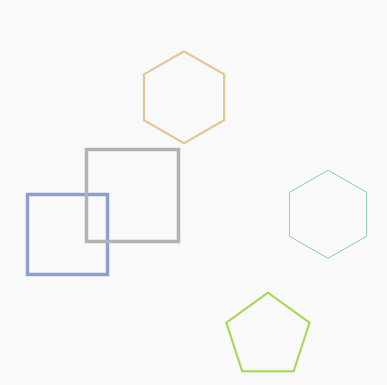[{"shape": "hexagon", "thickness": 0.5, "radius": 0.57, "center": [0.847, 0.443]}, {"shape": "square", "thickness": 2.5, "radius": 0.52, "center": [0.173, 0.392]}, {"shape": "pentagon", "thickness": 1.5, "radius": 0.56, "center": [0.691, 0.127]}, {"shape": "hexagon", "thickness": 1.5, "radius": 0.6, "center": [0.475, 0.747]}, {"shape": "square", "thickness": 2.5, "radius": 0.59, "center": [0.341, 0.494]}]